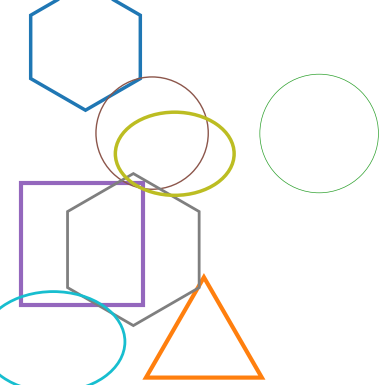[{"shape": "hexagon", "thickness": 2.5, "radius": 0.82, "center": [0.222, 0.878]}, {"shape": "triangle", "thickness": 3, "radius": 0.87, "center": [0.53, 0.106]}, {"shape": "circle", "thickness": 0.5, "radius": 0.77, "center": [0.829, 0.653]}, {"shape": "square", "thickness": 3, "radius": 0.79, "center": [0.213, 0.366]}, {"shape": "circle", "thickness": 1, "radius": 0.73, "center": [0.395, 0.654]}, {"shape": "hexagon", "thickness": 2, "radius": 0.99, "center": [0.346, 0.352]}, {"shape": "oval", "thickness": 2.5, "radius": 0.77, "center": [0.454, 0.601]}, {"shape": "oval", "thickness": 2, "radius": 0.93, "center": [0.138, 0.112]}]